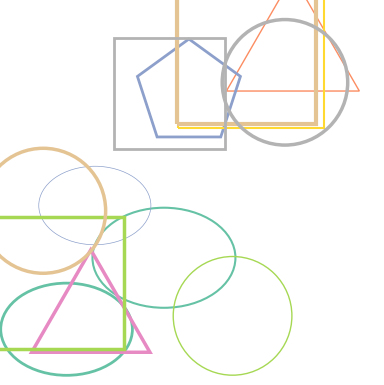[{"shape": "oval", "thickness": 1.5, "radius": 0.93, "center": [0.426, 0.331]}, {"shape": "oval", "thickness": 2, "radius": 0.86, "center": [0.173, 0.145]}, {"shape": "triangle", "thickness": 1, "radius": 1.0, "center": [0.761, 0.863]}, {"shape": "oval", "thickness": 0.5, "radius": 0.73, "center": [0.246, 0.466]}, {"shape": "pentagon", "thickness": 2, "radius": 0.7, "center": [0.491, 0.758]}, {"shape": "triangle", "thickness": 2.5, "radius": 0.89, "center": [0.236, 0.174]}, {"shape": "circle", "thickness": 1, "radius": 0.77, "center": [0.604, 0.18]}, {"shape": "square", "thickness": 2.5, "radius": 0.86, "center": [0.151, 0.265]}, {"shape": "square", "thickness": 1.5, "radius": 0.95, "center": [0.652, 0.858]}, {"shape": "square", "thickness": 3, "radius": 0.9, "center": [0.64, 0.858]}, {"shape": "circle", "thickness": 2.5, "radius": 0.81, "center": [0.112, 0.453]}, {"shape": "circle", "thickness": 2.5, "radius": 0.82, "center": [0.74, 0.786]}, {"shape": "square", "thickness": 2, "radius": 0.72, "center": [0.441, 0.757]}]